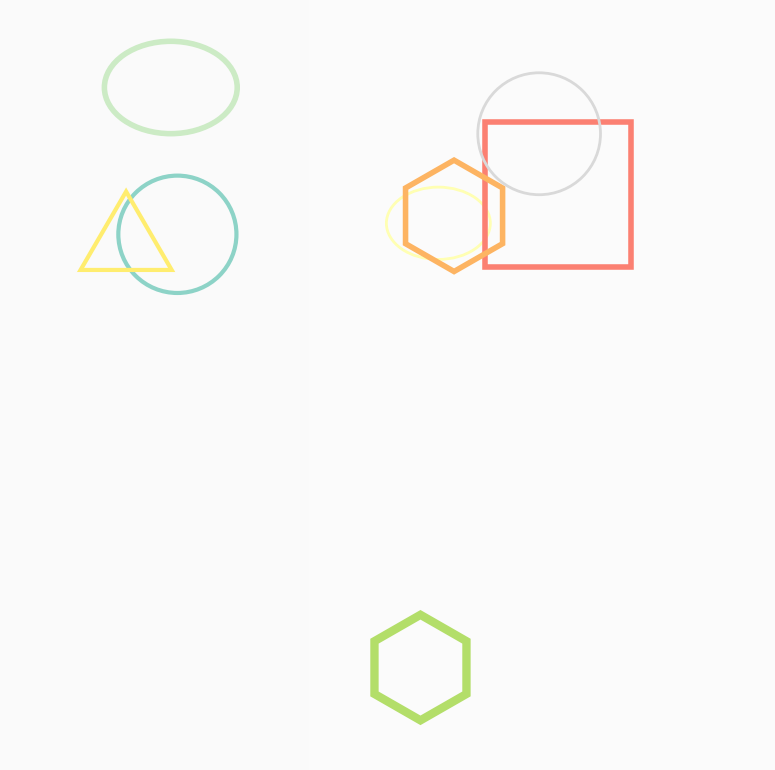[{"shape": "circle", "thickness": 1.5, "radius": 0.38, "center": [0.229, 0.696]}, {"shape": "oval", "thickness": 1, "radius": 0.34, "center": [0.566, 0.71]}, {"shape": "square", "thickness": 2, "radius": 0.47, "center": [0.72, 0.747]}, {"shape": "hexagon", "thickness": 2, "radius": 0.36, "center": [0.586, 0.72]}, {"shape": "hexagon", "thickness": 3, "radius": 0.34, "center": [0.543, 0.133]}, {"shape": "circle", "thickness": 1, "radius": 0.4, "center": [0.696, 0.826]}, {"shape": "oval", "thickness": 2, "radius": 0.43, "center": [0.22, 0.886]}, {"shape": "triangle", "thickness": 1.5, "radius": 0.34, "center": [0.163, 0.683]}]